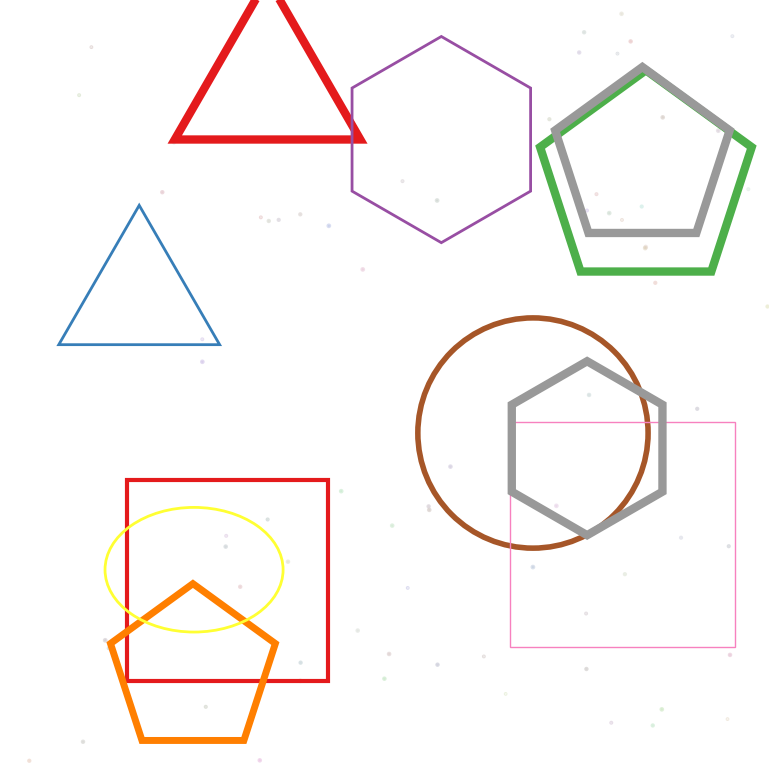[{"shape": "square", "thickness": 1.5, "radius": 0.65, "center": [0.296, 0.246]}, {"shape": "triangle", "thickness": 3, "radius": 0.7, "center": [0.347, 0.888]}, {"shape": "triangle", "thickness": 1, "radius": 0.6, "center": [0.181, 0.613]}, {"shape": "pentagon", "thickness": 3, "radius": 0.72, "center": [0.839, 0.764]}, {"shape": "hexagon", "thickness": 1, "radius": 0.67, "center": [0.573, 0.819]}, {"shape": "pentagon", "thickness": 2.5, "radius": 0.56, "center": [0.251, 0.129]}, {"shape": "oval", "thickness": 1, "radius": 0.58, "center": [0.252, 0.26]}, {"shape": "circle", "thickness": 2, "radius": 0.75, "center": [0.692, 0.438]}, {"shape": "square", "thickness": 0.5, "radius": 0.73, "center": [0.808, 0.305]}, {"shape": "pentagon", "thickness": 3, "radius": 0.6, "center": [0.834, 0.794]}, {"shape": "hexagon", "thickness": 3, "radius": 0.56, "center": [0.762, 0.418]}]